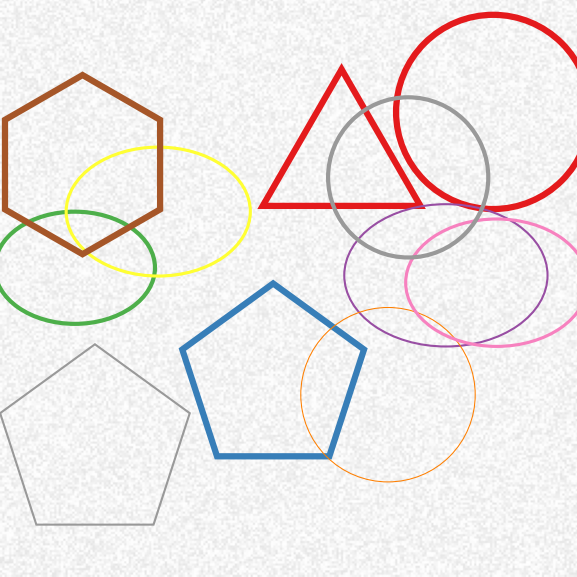[{"shape": "triangle", "thickness": 3, "radius": 0.79, "center": [0.591, 0.721]}, {"shape": "circle", "thickness": 3, "radius": 0.84, "center": [0.854, 0.805]}, {"shape": "pentagon", "thickness": 3, "radius": 0.83, "center": [0.473, 0.343]}, {"shape": "oval", "thickness": 2, "radius": 0.69, "center": [0.13, 0.535]}, {"shape": "oval", "thickness": 1, "radius": 0.88, "center": [0.772, 0.522]}, {"shape": "circle", "thickness": 0.5, "radius": 0.76, "center": [0.672, 0.316]}, {"shape": "oval", "thickness": 1.5, "radius": 0.8, "center": [0.274, 0.633]}, {"shape": "hexagon", "thickness": 3, "radius": 0.78, "center": [0.143, 0.714]}, {"shape": "oval", "thickness": 1.5, "radius": 0.79, "center": [0.86, 0.51]}, {"shape": "circle", "thickness": 2, "radius": 0.69, "center": [0.707, 0.692]}, {"shape": "pentagon", "thickness": 1, "radius": 0.86, "center": [0.164, 0.23]}]